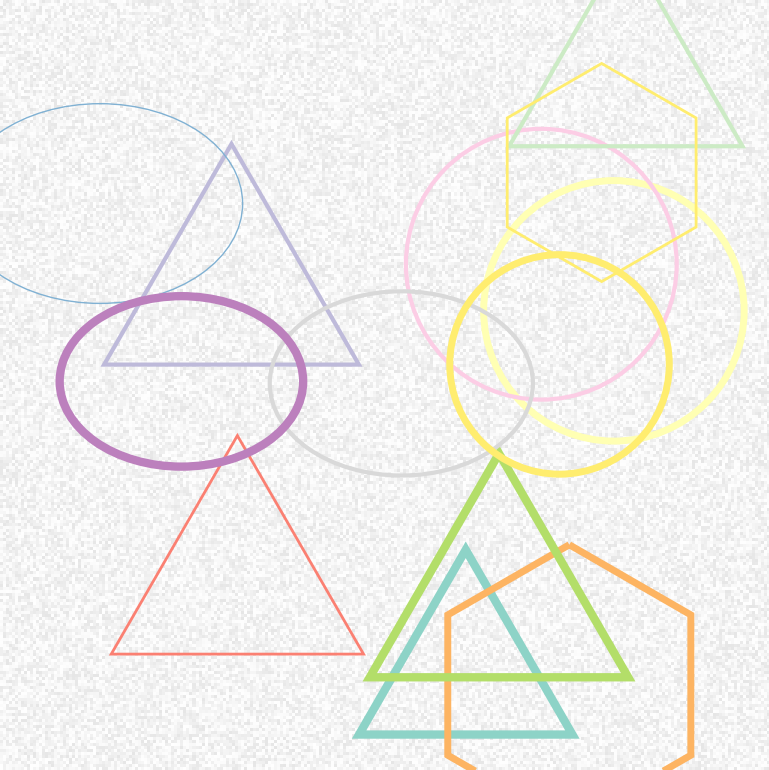[{"shape": "triangle", "thickness": 3, "radius": 0.8, "center": [0.605, 0.126]}, {"shape": "circle", "thickness": 2.5, "radius": 0.85, "center": [0.797, 0.596]}, {"shape": "triangle", "thickness": 1.5, "radius": 0.96, "center": [0.301, 0.622]}, {"shape": "triangle", "thickness": 1, "radius": 0.95, "center": [0.308, 0.245]}, {"shape": "oval", "thickness": 0.5, "radius": 0.93, "center": [0.13, 0.736]}, {"shape": "hexagon", "thickness": 2.5, "radius": 0.91, "center": [0.739, 0.11]}, {"shape": "triangle", "thickness": 3, "radius": 0.97, "center": [0.648, 0.217]}, {"shape": "circle", "thickness": 1.5, "radius": 0.88, "center": [0.703, 0.657]}, {"shape": "oval", "thickness": 1.5, "radius": 0.85, "center": [0.521, 0.502]}, {"shape": "oval", "thickness": 3, "radius": 0.79, "center": [0.236, 0.505]}, {"shape": "triangle", "thickness": 1.5, "radius": 0.87, "center": [0.813, 0.898]}, {"shape": "hexagon", "thickness": 1, "radius": 0.71, "center": [0.781, 0.776]}, {"shape": "circle", "thickness": 2.5, "radius": 0.71, "center": [0.727, 0.527]}]